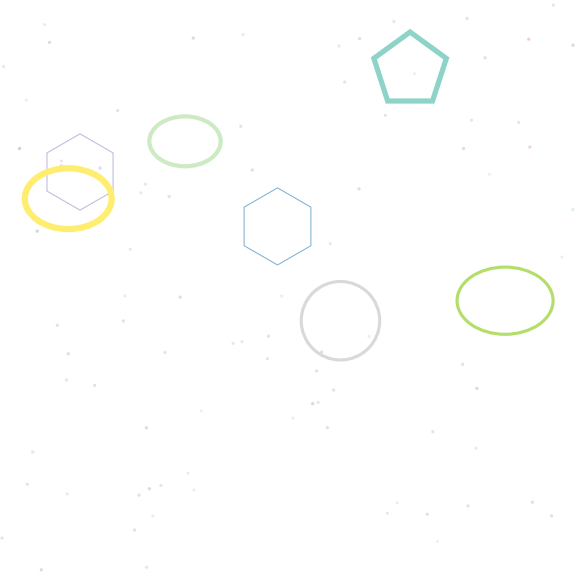[{"shape": "pentagon", "thickness": 2.5, "radius": 0.33, "center": [0.71, 0.878]}, {"shape": "hexagon", "thickness": 0.5, "radius": 0.33, "center": [0.139, 0.701]}, {"shape": "hexagon", "thickness": 0.5, "radius": 0.33, "center": [0.481, 0.607]}, {"shape": "oval", "thickness": 1.5, "radius": 0.42, "center": [0.875, 0.478]}, {"shape": "circle", "thickness": 1.5, "radius": 0.34, "center": [0.59, 0.444]}, {"shape": "oval", "thickness": 2, "radius": 0.31, "center": [0.32, 0.754]}, {"shape": "oval", "thickness": 3, "radius": 0.38, "center": [0.118, 0.655]}]